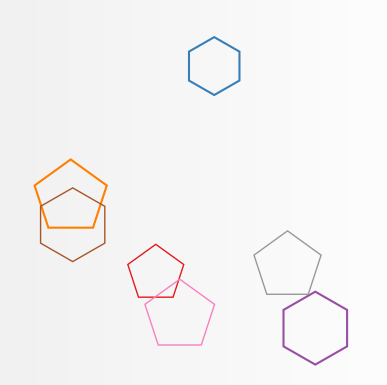[{"shape": "pentagon", "thickness": 1, "radius": 0.38, "center": [0.402, 0.289]}, {"shape": "hexagon", "thickness": 1.5, "radius": 0.38, "center": [0.553, 0.828]}, {"shape": "hexagon", "thickness": 1.5, "radius": 0.47, "center": [0.814, 0.148]}, {"shape": "pentagon", "thickness": 1.5, "radius": 0.49, "center": [0.182, 0.488]}, {"shape": "hexagon", "thickness": 1, "radius": 0.48, "center": [0.188, 0.416]}, {"shape": "pentagon", "thickness": 1, "radius": 0.47, "center": [0.464, 0.18]}, {"shape": "pentagon", "thickness": 1, "radius": 0.46, "center": [0.742, 0.309]}]